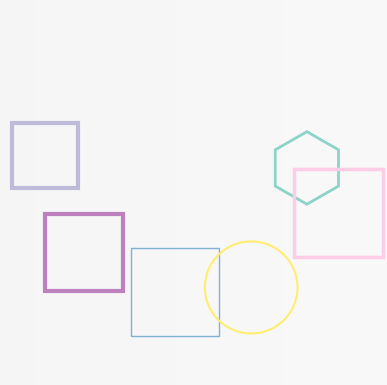[{"shape": "hexagon", "thickness": 2, "radius": 0.47, "center": [0.792, 0.564]}, {"shape": "square", "thickness": 3, "radius": 0.42, "center": [0.116, 0.595]}, {"shape": "square", "thickness": 1, "radius": 0.57, "center": [0.451, 0.242]}, {"shape": "square", "thickness": 2.5, "radius": 0.58, "center": [0.874, 0.446]}, {"shape": "square", "thickness": 3, "radius": 0.5, "center": [0.218, 0.344]}, {"shape": "circle", "thickness": 1.5, "radius": 0.6, "center": [0.648, 0.253]}]